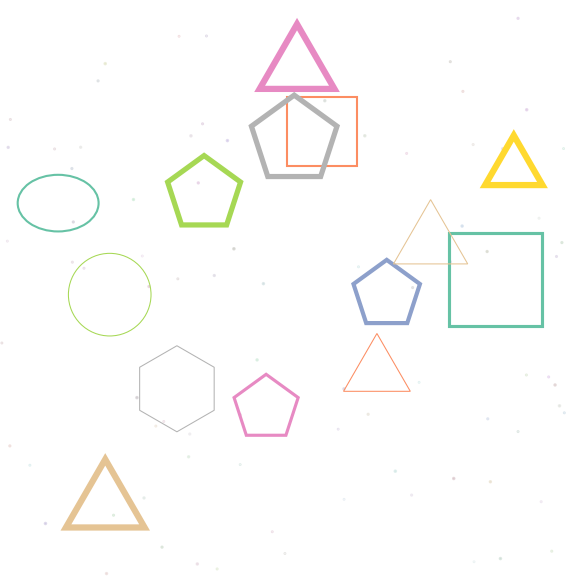[{"shape": "oval", "thickness": 1, "radius": 0.35, "center": [0.101, 0.647]}, {"shape": "square", "thickness": 1.5, "radius": 0.4, "center": [0.858, 0.515]}, {"shape": "triangle", "thickness": 0.5, "radius": 0.33, "center": [0.653, 0.355]}, {"shape": "square", "thickness": 1, "radius": 0.3, "center": [0.557, 0.772]}, {"shape": "pentagon", "thickness": 2, "radius": 0.3, "center": [0.67, 0.489]}, {"shape": "triangle", "thickness": 3, "radius": 0.37, "center": [0.514, 0.883]}, {"shape": "pentagon", "thickness": 1.5, "radius": 0.29, "center": [0.461, 0.293]}, {"shape": "circle", "thickness": 0.5, "radius": 0.36, "center": [0.19, 0.489]}, {"shape": "pentagon", "thickness": 2.5, "radius": 0.33, "center": [0.353, 0.663]}, {"shape": "triangle", "thickness": 3, "radius": 0.29, "center": [0.89, 0.707]}, {"shape": "triangle", "thickness": 3, "radius": 0.39, "center": [0.182, 0.125]}, {"shape": "triangle", "thickness": 0.5, "radius": 0.37, "center": [0.746, 0.579]}, {"shape": "pentagon", "thickness": 2.5, "radius": 0.39, "center": [0.509, 0.756]}, {"shape": "hexagon", "thickness": 0.5, "radius": 0.37, "center": [0.306, 0.326]}]